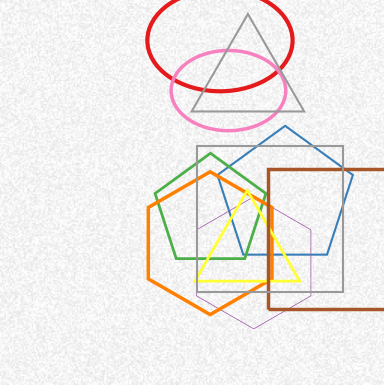[{"shape": "oval", "thickness": 3, "radius": 0.94, "center": [0.571, 0.895]}, {"shape": "pentagon", "thickness": 1.5, "radius": 0.92, "center": [0.741, 0.488]}, {"shape": "pentagon", "thickness": 2, "radius": 0.76, "center": [0.547, 0.451]}, {"shape": "hexagon", "thickness": 0.5, "radius": 0.86, "center": [0.659, 0.317]}, {"shape": "hexagon", "thickness": 2.5, "radius": 0.93, "center": [0.546, 0.368]}, {"shape": "triangle", "thickness": 2, "radius": 0.79, "center": [0.642, 0.348]}, {"shape": "square", "thickness": 2.5, "radius": 0.91, "center": [0.879, 0.379]}, {"shape": "oval", "thickness": 2.5, "radius": 0.74, "center": [0.593, 0.765]}, {"shape": "triangle", "thickness": 1.5, "radius": 0.84, "center": [0.644, 0.795]}, {"shape": "square", "thickness": 1.5, "radius": 0.95, "center": [0.702, 0.43]}]